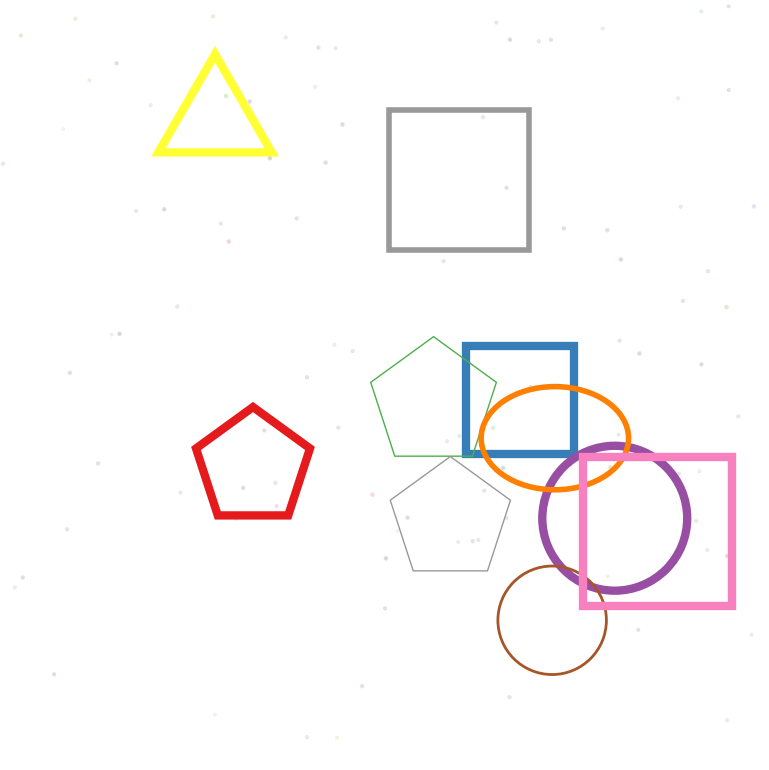[{"shape": "pentagon", "thickness": 3, "radius": 0.39, "center": [0.329, 0.394]}, {"shape": "square", "thickness": 3, "radius": 0.35, "center": [0.675, 0.48]}, {"shape": "pentagon", "thickness": 0.5, "radius": 0.43, "center": [0.563, 0.477]}, {"shape": "circle", "thickness": 3, "radius": 0.47, "center": [0.798, 0.327]}, {"shape": "oval", "thickness": 2, "radius": 0.48, "center": [0.721, 0.431]}, {"shape": "triangle", "thickness": 3, "radius": 0.43, "center": [0.279, 0.845]}, {"shape": "circle", "thickness": 1, "radius": 0.35, "center": [0.717, 0.194]}, {"shape": "square", "thickness": 3, "radius": 0.48, "center": [0.854, 0.31]}, {"shape": "pentagon", "thickness": 0.5, "radius": 0.41, "center": [0.585, 0.325]}, {"shape": "square", "thickness": 2, "radius": 0.46, "center": [0.596, 0.766]}]